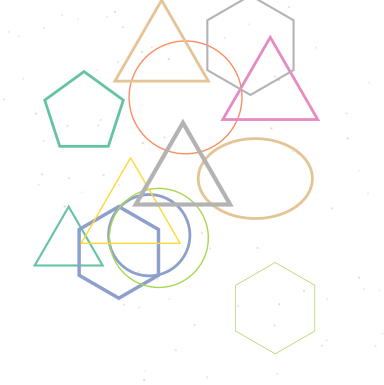[{"shape": "pentagon", "thickness": 2, "radius": 0.54, "center": [0.218, 0.707]}, {"shape": "triangle", "thickness": 1.5, "radius": 0.51, "center": [0.178, 0.361]}, {"shape": "circle", "thickness": 1, "radius": 0.73, "center": [0.482, 0.747]}, {"shape": "hexagon", "thickness": 2.5, "radius": 0.59, "center": [0.309, 0.344]}, {"shape": "circle", "thickness": 2, "radius": 0.53, "center": [0.388, 0.389]}, {"shape": "triangle", "thickness": 2, "radius": 0.71, "center": [0.702, 0.761]}, {"shape": "hexagon", "thickness": 0.5, "radius": 0.59, "center": [0.715, 0.2]}, {"shape": "circle", "thickness": 1, "radius": 0.64, "center": [0.412, 0.382]}, {"shape": "triangle", "thickness": 1, "radius": 0.74, "center": [0.339, 0.442]}, {"shape": "triangle", "thickness": 2, "radius": 0.7, "center": [0.42, 0.859]}, {"shape": "oval", "thickness": 2, "radius": 0.74, "center": [0.663, 0.536]}, {"shape": "triangle", "thickness": 3, "radius": 0.71, "center": [0.475, 0.54]}, {"shape": "hexagon", "thickness": 1.5, "radius": 0.65, "center": [0.651, 0.883]}]